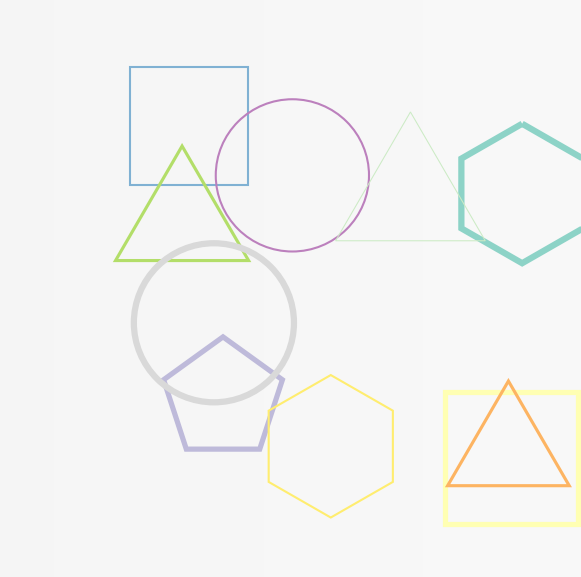[{"shape": "hexagon", "thickness": 3, "radius": 0.6, "center": [0.898, 0.664]}, {"shape": "square", "thickness": 2.5, "radius": 0.57, "center": [0.88, 0.206]}, {"shape": "pentagon", "thickness": 2.5, "radius": 0.54, "center": [0.384, 0.308]}, {"shape": "square", "thickness": 1, "radius": 0.51, "center": [0.325, 0.781]}, {"shape": "triangle", "thickness": 1.5, "radius": 0.6, "center": [0.875, 0.219]}, {"shape": "triangle", "thickness": 1.5, "radius": 0.66, "center": [0.313, 0.614]}, {"shape": "circle", "thickness": 3, "radius": 0.69, "center": [0.368, 0.44]}, {"shape": "circle", "thickness": 1, "radius": 0.66, "center": [0.503, 0.695]}, {"shape": "triangle", "thickness": 0.5, "radius": 0.74, "center": [0.706, 0.657]}, {"shape": "hexagon", "thickness": 1, "radius": 0.62, "center": [0.569, 0.226]}]